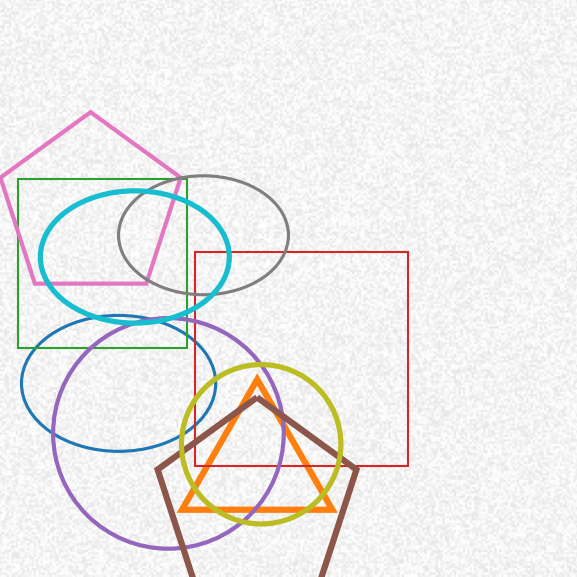[{"shape": "oval", "thickness": 1.5, "radius": 0.84, "center": [0.205, 0.335]}, {"shape": "triangle", "thickness": 3, "radius": 0.75, "center": [0.445, 0.192]}, {"shape": "square", "thickness": 1, "radius": 0.73, "center": [0.177, 0.543]}, {"shape": "square", "thickness": 1, "radius": 0.93, "center": [0.522, 0.378]}, {"shape": "circle", "thickness": 2, "radius": 1.0, "center": [0.292, 0.249]}, {"shape": "pentagon", "thickness": 3, "radius": 0.9, "center": [0.445, 0.13]}, {"shape": "pentagon", "thickness": 2, "radius": 0.82, "center": [0.157, 0.641]}, {"shape": "oval", "thickness": 1.5, "radius": 0.74, "center": [0.352, 0.592]}, {"shape": "circle", "thickness": 2.5, "radius": 0.69, "center": [0.452, 0.23]}, {"shape": "oval", "thickness": 2.5, "radius": 0.82, "center": [0.233, 0.554]}]